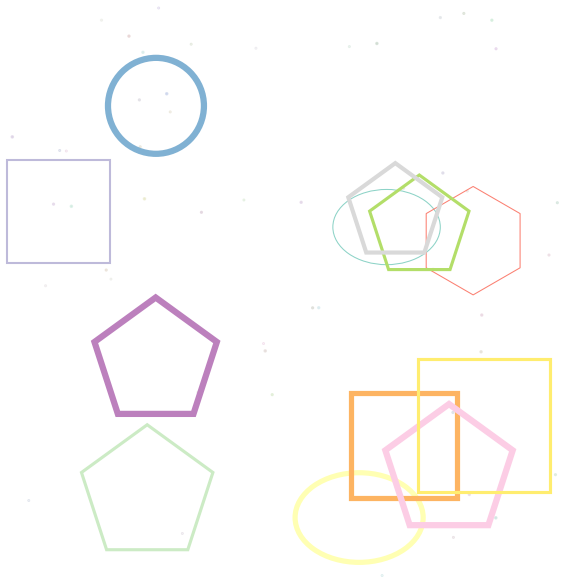[{"shape": "oval", "thickness": 0.5, "radius": 0.47, "center": [0.669, 0.606]}, {"shape": "oval", "thickness": 2.5, "radius": 0.55, "center": [0.622, 0.103]}, {"shape": "square", "thickness": 1, "radius": 0.45, "center": [0.102, 0.633]}, {"shape": "hexagon", "thickness": 0.5, "radius": 0.47, "center": [0.819, 0.582]}, {"shape": "circle", "thickness": 3, "radius": 0.42, "center": [0.27, 0.816]}, {"shape": "square", "thickness": 2.5, "radius": 0.46, "center": [0.699, 0.228]}, {"shape": "pentagon", "thickness": 1.5, "radius": 0.45, "center": [0.726, 0.606]}, {"shape": "pentagon", "thickness": 3, "radius": 0.58, "center": [0.778, 0.184]}, {"shape": "pentagon", "thickness": 2, "radius": 0.43, "center": [0.685, 0.631]}, {"shape": "pentagon", "thickness": 3, "radius": 0.56, "center": [0.27, 0.373]}, {"shape": "pentagon", "thickness": 1.5, "radius": 0.6, "center": [0.255, 0.144]}, {"shape": "square", "thickness": 1.5, "radius": 0.57, "center": [0.838, 0.262]}]